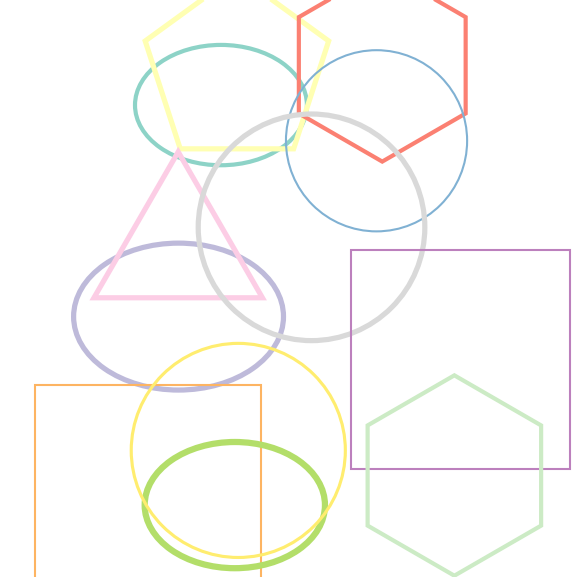[{"shape": "oval", "thickness": 2, "radius": 0.74, "center": [0.383, 0.817]}, {"shape": "pentagon", "thickness": 2.5, "radius": 0.84, "center": [0.41, 0.877]}, {"shape": "oval", "thickness": 2.5, "radius": 0.91, "center": [0.309, 0.451]}, {"shape": "hexagon", "thickness": 2, "radius": 0.83, "center": [0.662, 0.886]}, {"shape": "circle", "thickness": 1, "radius": 0.78, "center": [0.652, 0.755]}, {"shape": "square", "thickness": 1, "radius": 0.98, "center": [0.256, 0.137]}, {"shape": "oval", "thickness": 3, "radius": 0.78, "center": [0.407, 0.125]}, {"shape": "triangle", "thickness": 2.5, "radius": 0.84, "center": [0.309, 0.568]}, {"shape": "circle", "thickness": 2.5, "radius": 0.98, "center": [0.539, 0.606]}, {"shape": "square", "thickness": 1, "radius": 0.95, "center": [0.797, 0.377]}, {"shape": "hexagon", "thickness": 2, "radius": 0.87, "center": [0.787, 0.176]}, {"shape": "circle", "thickness": 1.5, "radius": 0.93, "center": [0.413, 0.219]}]